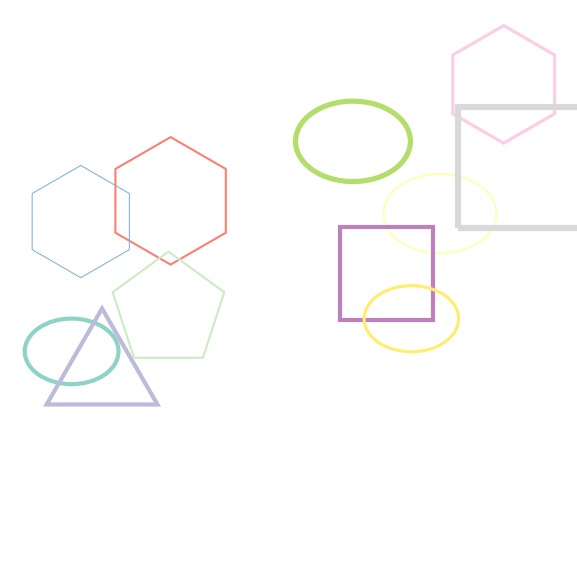[{"shape": "oval", "thickness": 2, "radius": 0.41, "center": [0.124, 0.391]}, {"shape": "oval", "thickness": 1, "radius": 0.49, "center": [0.762, 0.629]}, {"shape": "triangle", "thickness": 2, "radius": 0.55, "center": [0.177, 0.354]}, {"shape": "hexagon", "thickness": 1, "radius": 0.55, "center": [0.295, 0.651]}, {"shape": "hexagon", "thickness": 0.5, "radius": 0.49, "center": [0.14, 0.615]}, {"shape": "oval", "thickness": 2.5, "radius": 0.5, "center": [0.611, 0.754]}, {"shape": "hexagon", "thickness": 1.5, "radius": 0.51, "center": [0.872, 0.853]}, {"shape": "square", "thickness": 3, "radius": 0.52, "center": [0.897, 0.71]}, {"shape": "square", "thickness": 2, "radius": 0.4, "center": [0.669, 0.526]}, {"shape": "pentagon", "thickness": 1, "radius": 0.51, "center": [0.292, 0.462]}, {"shape": "oval", "thickness": 1.5, "radius": 0.41, "center": [0.712, 0.447]}]